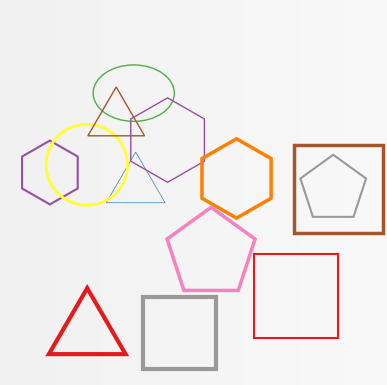[{"shape": "square", "thickness": 1.5, "radius": 0.54, "center": [0.763, 0.232]}, {"shape": "triangle", "thickness": 3, "radius": 0.57, "center": [0.225, 0.137]}, {"shape": "triangle", "thickness": 0.5, "radius": 0.44, "center": [0.35, 0.517]}, {"shape": "oval", "thickness": 1, "radius": 0.52, "center": [0.345, 0.758]}, {"shape": "hexagon", "thickness": 1.5, "radius": 0.41, "center": [0.129, 0.552]}, {"shape": "hexagon", "thickness": 1, "radius": 0.55, "center": [0.432, 0.636]}, {"shape": "hexagon", "thickness": 2.5, "radius": 0.51, "center": [0.61, 0.537]}, {"shape": "circle", "thickness": 2, "radius": 0.52, "center": [0.224, 0.572]}, {"shape": "triangle", "thickness": 1, "radius": 0.42, "center": [0.3, 0.689]}, {"shape": "square", "thickness": 2.5, "radius": 0.57, "center": [0.873, 0.508]}, {"shape": "pentagon", "thickness": 2.5, "radius": 0.6, "center": [0.545, 0.342]}, {"shape": "square", "thickness": 3, "radius": 0.47, "center": [0.463, 0.135]}, {"shape": "pentagon", "thickness": 1.5, "radius": 0.45, "center": [0.86, 0.509]}]